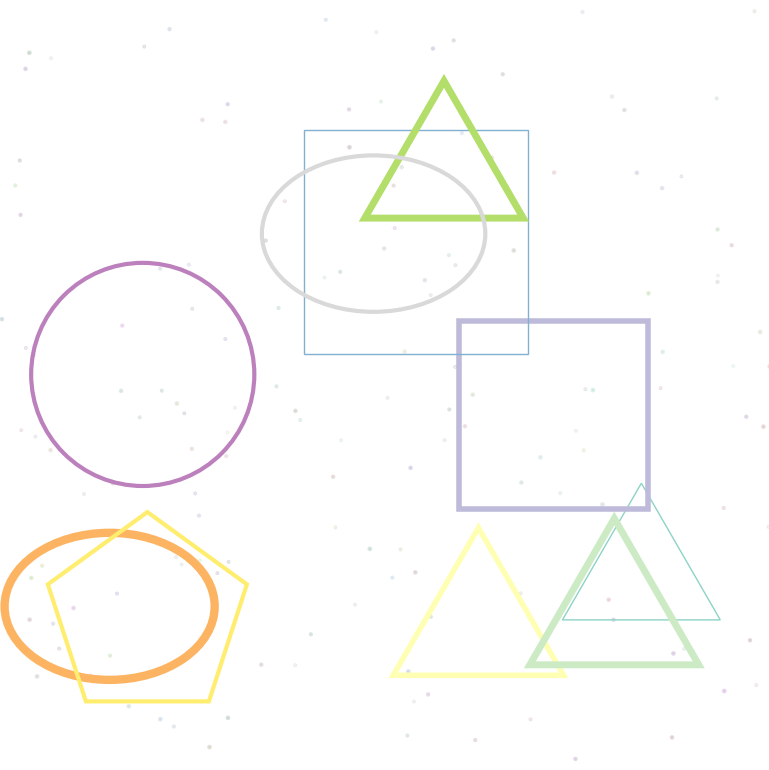[{"shape": "triangle", "thickness": 0.5, "radius": 0.59, "center": [0.833, 0.254]}, {"shape": "triangle", "thickness": 2, "radius": 0.64, "center": [0.621, 0.187]}, {"shape": "square", "thickness": 2, "radius": 0.61, "center": [0.719, 0.461]}, {"shape": "square", "thickness": 0.5, "radius": 0.73, "center": [0.54, 0.686]}, {"shape": "oval", "thickness": 3, "radius": 0.68, "center": [0.142, 0.213]}, {"shape": "triangle", "thickness": 2.5, "radius": 0.59, "center": [0.577, 0.776]}, {"shape": "oval", "thickness": 1.5, "radius": 0.73, "center": [0.485, 0.697]}, {"shape": "circle", "thickness": 1.5, "radius": 0.72, "center": [0.185, 0.514]}, {"shape": "triangle", "thickness": 2.5, "radius": 0.63, "center": [0.798, 0.2]}, {"shape": "pentagon", "thickness": 1.5, "radius": 0.68, "center": [0.191, 0.199]}]